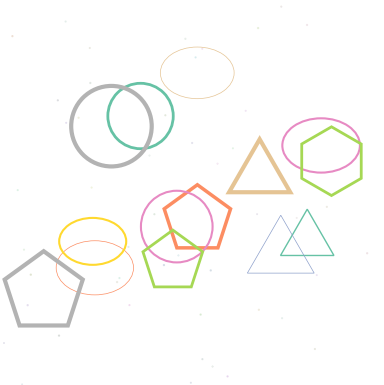[{"shape": "circle", "thickness": 2, "radius": 0.42, "center": [0.365, 0.699]}, {"shape": "triangle", "thickness": 1, "radius": 0.4, "center": [0.798, 0.376]}, {"shape": "pentagon", "thickness": 2.5, "radius": 0.45, "center": [0.513, 0.43]}, {"shape": "oval", "thickness": 0.5, "radius": 0.5, "center": [0.246, 0.304]}, {"shape": "triangle", "thickness": 0.5, "radius": 0.5, "center": [0.729, 0.341]}, {"shape": "circle", "thickness": 1.5, "radius": 0.47, "center": [0.459, 0.411]}, {"shape": "oval", "thickness": 1.5, "radius": 0.5, "center": [0.834, 0.622]}, {"shape": "pentagon", "thickness": 2, "radius": 0.41, "center": [0.449, 0.321]}, {"shape": "hexagon", "thickness": 2, "radius": 0.45, "center": [0.861, 0.581]}, {"shape": "oval", "thickness": 1.5, "radius": 0.44, "center": [0.241, 0.373]}, {"shape": "oval", "thickness": 0.5, "radius": 0.48, "center": [0.512, 0.811]}, {"shape": "triangle", "thickness": 3, "radius": 0.46, "center": [0.674, 0.547]}, {"shape": "circle", "thickness": 3, "radius": 0.52, "center": [0.289, 0.672]}, {"shape": "pentagon", "thickness": 3, "radius": 0.53, "center": [0.114, 0.241]}]